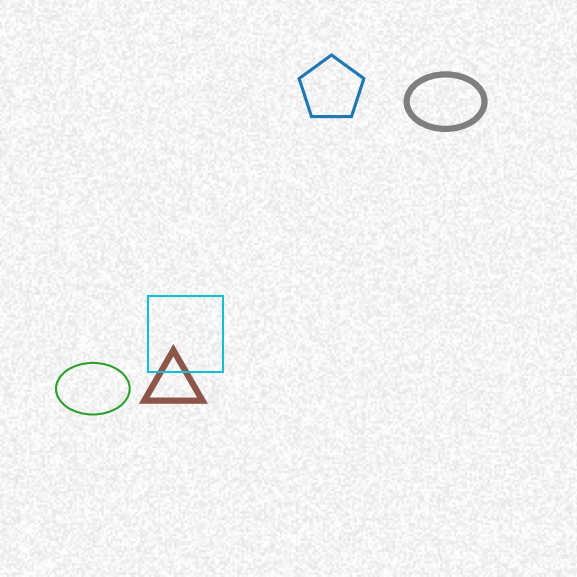[{"shape": "pentagon", "thickness": 1.5, "radius": 0.29, "center": [0.574, 0.845]}, {"shape": "oval", "thickness": 1, "radius": 0.32, "center": [0.161, 0.326]}, {"shape": "triangle", "thickness": 3, "radius": 0.29, "center": [0.3, 0.334]}, {"shape": "oval", "thickness": 3, "radius": 0.34, "center": [0.772, 0.823]}, {"shape": "square", "thickness": 1, "radius": 0.33, "center": [0.321, 0.421]}]